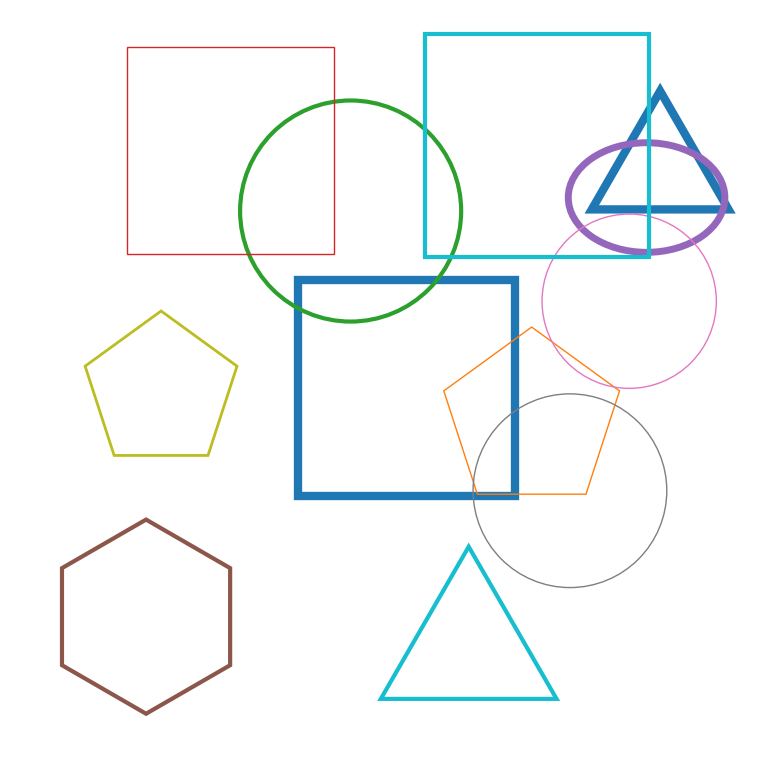[{"shape": "triangle", "thickness": 3, "radius": 0.51, "center": [0.857, 0.779]}, {"shape": "square", "thickness": 3, "radius": 0.7, "center": [0.528, 0.496]}, {"shape": "pentagon", "thickness": 0.5, "radius": 0.6, "center": [0.69, 0.455]}, {"shape": "circle", "thickness": 1.5, "radius": 0.72, "center": [0.455, 0.726]}, {"shape": "square", "thickness": 0.5, "radius": 0.67, "center": [0.299, 0.804]}, {"shape": "oval", "thickness": 2.5, "radius": 0.51, "center": [0.84, 0.743]}, {"shape": "hexagon", "thickness": 1.5, "radius": 0.63, "center": [0.19, 0.199]}, {"shape": "circle", "thickness": 0.5, "radius": 0.57, "center": [0.817, 0.609]}, {"shape": "circle", "thickness": 0.5, "radius": 0.63, "center": [0.74, 0.363]}, {"shape": "pentagon", "thickness": 1, "radius": 0.52, "center": [0.209, 0.492]}, {"shape": "triangle", "thickness": 1.5, "radius": 0.66, "center": [0.609, 0.158]}, {"shape": "square", "thickness": 1.5, "radius": 0.73, "center": [0.698, 0.811]}]